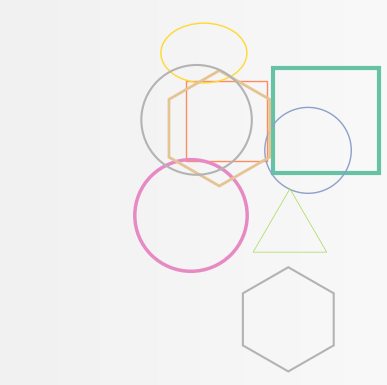[{"shape": "square", "thickness": 3, "radius": 0.68, "center": [0.842, 0.687]}, {"shape": "square", "thickness": 1, "radius": 0.52, "center": [0.584, 0.685]}, {"shape": "circle", "thickness": 1, "radius": 0.56, "center": [0.795, 0.609]}, {"shape": "circle", "thickness": 2.5, "radius": 0.73, "center": [0.493, 0.44]}, {"shape": "triangle", "thickness": 0.5, "radius": 0.55, "center": [0.748, 0.4]}, {"shape": "oval", "thickness": 1, "radius": 0.55, "center": [0.526, 0.862]}, {"shape": "hexagon", "thickness": 2, "radius": 0.75, "center": [0.566, 0.667]}, {"shape": "hexagon", "thickness": 1.5, "radius": 0.68, "center": [0.744, 0.171]}, {"shape": "circle", "thickness": 1.5, "radius": 0.71, "center": [0.507, 0.689]}]